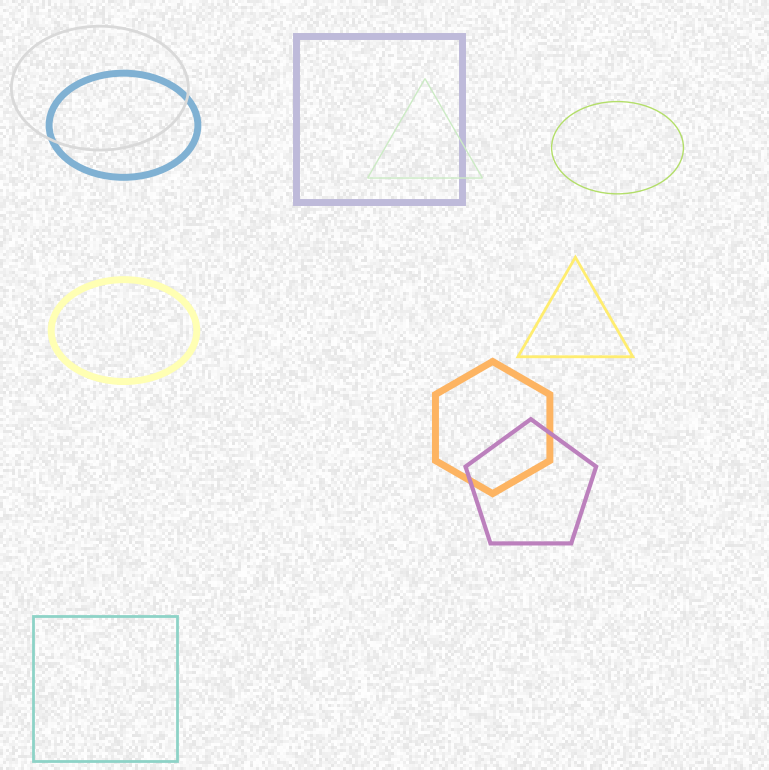[{"shape": "square", "thickness": 1, "radius": 0.47, "center": [0.136, 0.106]}, {"shape": "oval", "thickness": 2.5, "radius": 0.47, "center": [0.161, 0.571]}, {"shape": "square", "thickness": 2.5, "radius": 0.54, "center": [0.492, 0.846]}, {"shape": "oval", "thickness": 2.5, "radius": 0.48, "center": [0.16, 0.837]}, {"shape": "hexagon", "thickness": 2.5, "radius": 0.43, "center": [0.64, 0.445]}, {"shape": "oval", "thickness": 0.5, "radius": 0.43, "center": [0.802, 0.808]}, {"shape": "oval", "thickness": 1, "radius": 0.57, "center": [0.13, 0.886]}, {"shape": "pentagon", "thickness": 1.5, "radius": 0.45, "center": [0.689, 0.366]}, {"shape": "triangle", "thickness": 0.5, "radius": 0.43, "center": [0.552, 0.812]}, {"shape": "triangle", "thickness": 1, "radius": 0.43, "center": [0.747, 0.58]}]